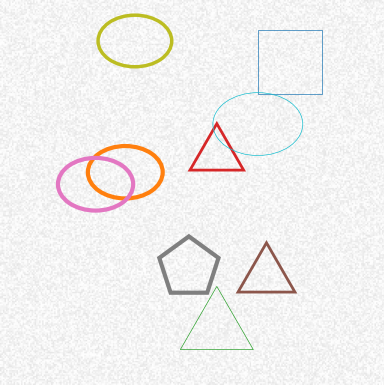[{"shape": "square", "thickness": 0.5, "radius": 0.41, "center": [0.753, 0.84]}, {"shape": "oval", "thickness": 3, "radius": 0.49, "center": [0.325, 0.553]}, {"shape": "triangle", "thickness": 0.5, "radius": 0.55, "center": [0.563, 0.147]}, {"shape": "triangle", "thickness": 2, "radius": 0.4, "center": [0.563, 0.598]}, {"shape": "triangle", "thickness": 2, "radius": 0.43, "center": [0.692, 0.284]}, {"shape": "oval", "thickness": 3, "radius": 0.49, "center": [0.248, 0.521]}, {"shape": "pentagon", "thickness": 3, "radius": 0.4, "center": [0.491, 0.305]}, {"shape": "oval", "thickness": 2.5, "radius": 0.48, "center": [0.35, 0.894]}, {"shape": "oval", "thickness": 0.5, "radius": 0.58, "center": [0.67, 0.678]}]